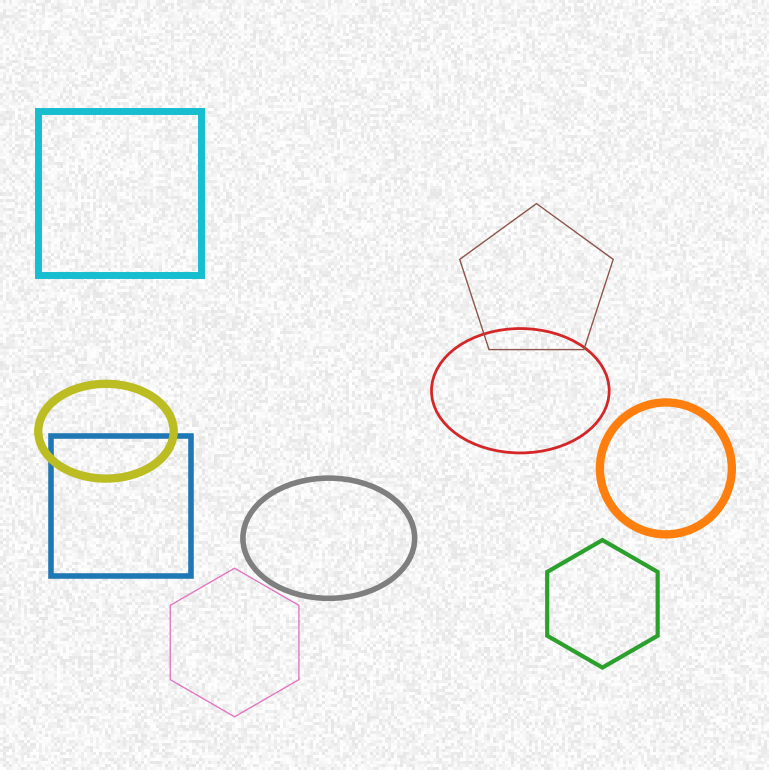[{"shape": "square", "thickness": 2, "radius": 0.46, "center": [0.157, 0.343]}, {"shape": "circle", "thickness": 3, "radius": 0.43, "center": [0.865, 0.392]}, {"shape": "hexagon", "thickness": 1.5, "radius": 0.41, "center": [0.782, 0.216]}, {"shape": "oval", "thickness": 1, "radius": 0.58, "center": [0.676, 0.493]}, {"shape": "pentagon", "thickness": 0.5, "radius": 0.52, "center": [0.697, 0.631]}, {"shape": "hexagon", "thickness": 0.5, "radius": 0.48, "center": [0.305, 0.166]}, {"shape": "oval", "thickness": 2, "radius": 0.56, "center": [0.427, 0.301]}, {"shape": "oval", "thickness": 3, "radius": 0.44, "center": [0.138, 0.44]}, {"shape": "square", "thickness": 2.5, "radius": 0.53, "center": [0.155, 0.749]}]